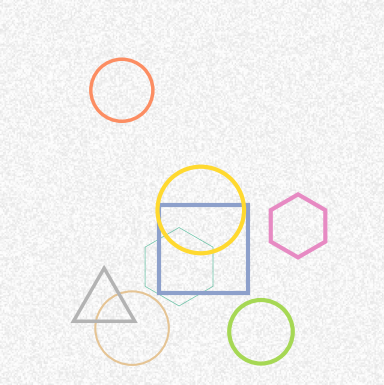[{"shape": "hexagon", "thickness": 0.5, "radius": 0.51, "center": [0.465, 0.307]}, {"shape": "circle", "thickness": 2.5, "radius": 0.4, "center": [0.316, 0.766]}, {"shape": "square", "thickness": 3, "radius": 0.57, "center": [0.529, 0.353]}, {"shape": "hexagon", "thickness": 3, "radius": 0.41, "center": [0.774, 0.413]}, {"shape": "circle", "thickness": 3, "radius": 0.41, "center": [0.678, 0.138]}, {"shape": "circle", "thickness": 3, "radius": 0.56, "center": [0.522, 0.455]}, {"shape": "circle", "thickness": 1.5, "radius": 0.48, "center": [0.343, 0.148]}, {"shape": "triangle", "thickness": 2.5, "radius": 0.46, "center": [0.27, 0.211]}]